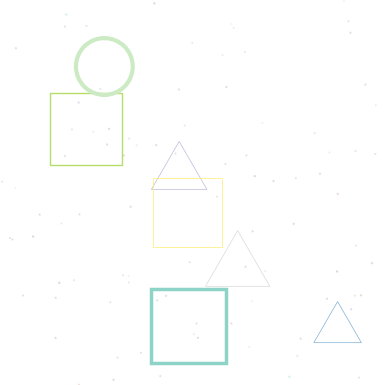[{"shape": "square", "thickness": 2.5, "radius": 0.49, "center": [0.489, 0.153]}, {"shape": "triangle", "thickness": 0.5, "radius": 0.42, "center": [0.465, 0.549]}, {"shape": "triangle", "thickness": 0.5, "radius": 0.36, "center": [0.877, 0.146]}, {"shape": "square", "thickness": 1, "radius": 0.47, "center": [0.224, 0.665]}, {"shape": "triangle", "thickness": 0.5, "radius": 0.48, "center": [0.617, 0.305]}, {"shape": "circle", "thickness": 3, "radius": 0.37, "center": [0.271, 0.827]}, {"shape": "square", "thickness": 0.5, "radius": 0.45, "center": [0.487, 0.448]}]